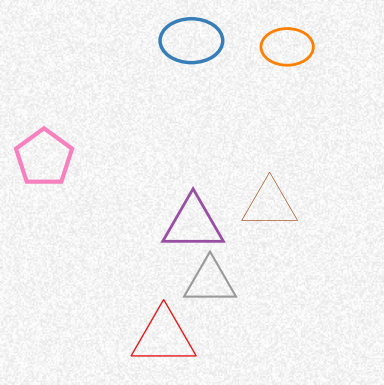[{"shape": "triangle", "thickness": 1, "radius": 0.49, "center": [0.425, 0.124]}, {"shape": "oval", "thickness": 2.5, "radius": 0.41, "center": [0.497, 0.894]}, {"shape": "triangle", "thickness": 2, "radius": 0.45, "center": [0.501, 0.419]}, {"shape": "oval", "thickness": 2, "radius": 0.34, "center": [0.746, 0.878]}, {"shape": "triangle", "thickness": 0.5, "radius": 0.42, "center": [0.7, 0.469]}, {"shape": "pentagon", "thickness": 3, "radius": 0.38, "center": [0.114, 0.59]}, {"shape": "triangle", "thickness": 1.5, "radius": 0.39, "center": [0.546, 0.269]}]